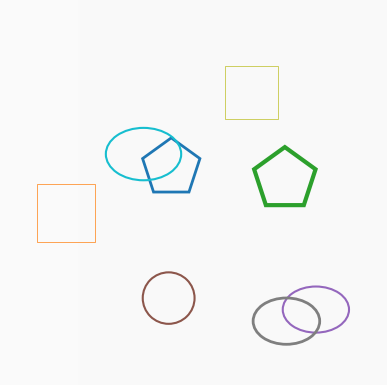[{"shape": "pentagon", "thickness": 2, "radius": 0.39, "center": [0.442, 0.564]}, {"shape": "square", "thickness": 0.5, "radius": 0.38, "center": [0.17, 0.446]}, {"shape": "pentagon", "thickness": 3, "radius": 0.42, "center": [0.735, 0.535]}, {"shape": "oval", "thickness": 1.5, "radius": 0.43, "center": [0.815, 0.196]}, {"shape": "circle", "thickness": 1.5, "radius": 0.33, "center": [0.435, 0.226]}, {"shape": "oval", "thickness": 2, "radius": 0.43, "center": [0.739, 0.166]}, {"shape": "square", "thickness": 0.5, "radius": 0.35, "center": [0.649, 0.759]}, {"shape": "oval", "thickness": 1.5, "radius": 0.49, "center": [0.37, 0.6]}]